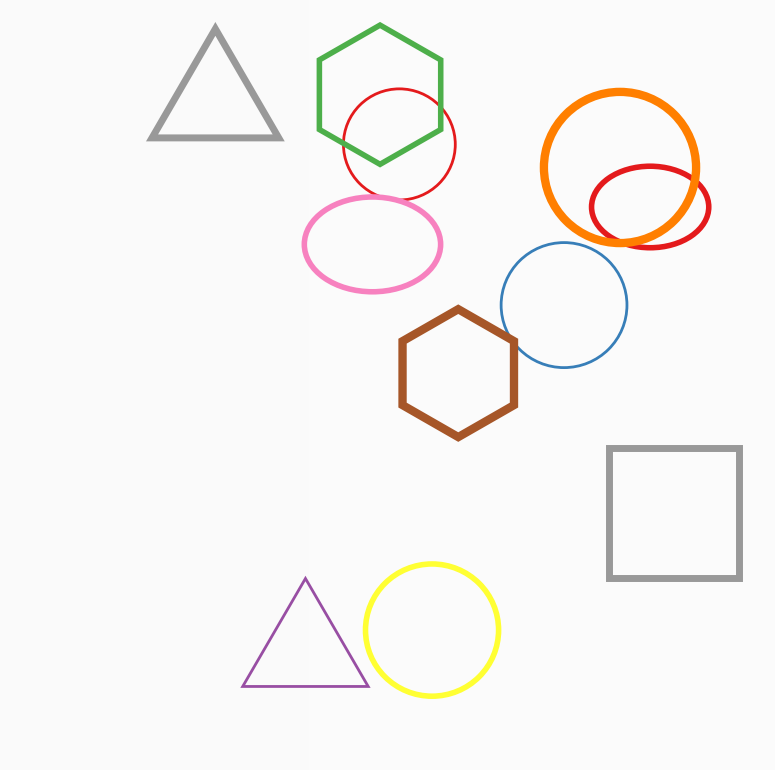[{"shape": "oval", "thickness": 2, "radius": 0.38, "center": [0.839, 0.731]}, {"shape": "circle", "thickness": 1, "radius": 0.36, "center": [0.515, 0.812]}, {"shape": "circle", "thickness": 1, "radius": 0.41, "center": [0.728, 0.604]}, {"shape": "hexagon", "thickness": 2, "radius": 0.45, "center": [0.49, 0.877]}, {"shape": "triangle", "thickness": 1, "radius": 0.47, "center": [0.394, 0.155]}, {"shape": "circle", "thickness": 3, "radius": 0.49, "center": [0.8, 0.782]}, {"shape": "circle", "thickness": 2, "radius": 0.43, "center": [0.557, 0.182]}, {"shape": "hexagon", "thickness": 3, "radius": 0.42, "center": [0.591, 0.515]}, {"shape": "oval", "thickness": 2, "radius": 0.44, "center": [0.481, 0.683]}, {"shape": "triangle", "thickness": 2.5, "radius": 0.47, "center": [0.278, 0.868]}, {"shape": "square", "thickness": 2.5, "radius": 0.42, "center": [0.87, 0.334]}]